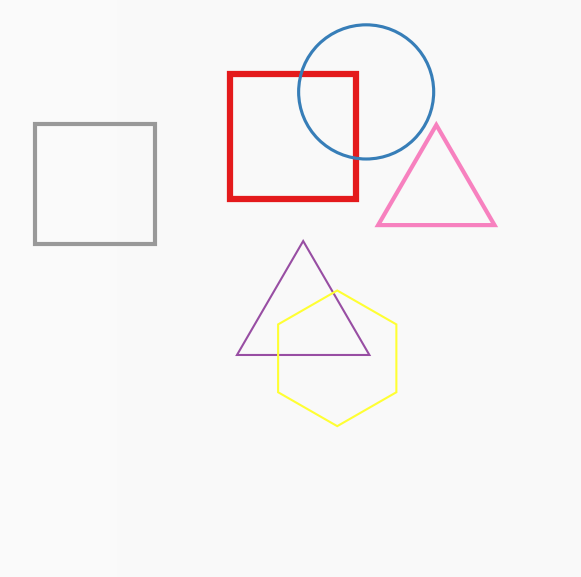[{"shape": "square", "thickness": 3, "radius": 0.54, "center": [0.504, 0.762]}, {"shape": "circle", "thickness": 1.5, "radius": 0.58, "center": [0.63, 0.84]}, {"shape": "triangle", "thickness": 1, "radius": 0.66, "center": [0.522, 0.45]}, {"shape": "hexagon", "thickness": 1, "radius": 0.59, "center": [0.58, 0.379]}, {"shape": "triangle", "thickness": 2, "radius": 0.58, "center": [0.751, 0.667]}, {"shape": "square", "thickness": 2, "radius": 0.52, "center": [0.164, 0.68]}]